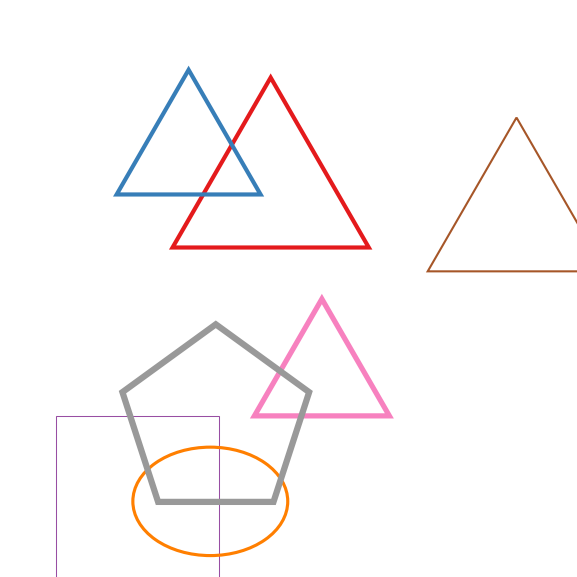[{"shape": "triangle", "thickness": 2, "radius": 0.98, "center": [0.469, 0.669]}, {"shape": "triangle", "thickness": 2, "radius": 0.72, "center": [0.327, 0.734]}, {"shape": "square", "thickness": 0.5, "radius": 0.7, "center": [0.238, 0.138]}, {"shape": "oval", "thickness": 1.5, "radius": 0.67, "center": [0.364, 0.131]}, {"shape": "triangle", "thickness": 1, "radius": 0.89, "center": [0.894, 0.618]}, {"shape": "triangle", "thickness": 2.5, "radius": 0.67, "center": [0.557, 0.346]}, {"shape": "pentagon", "thickness": 3, "radius": 0.85, "center": [0.374, 0.268]}]